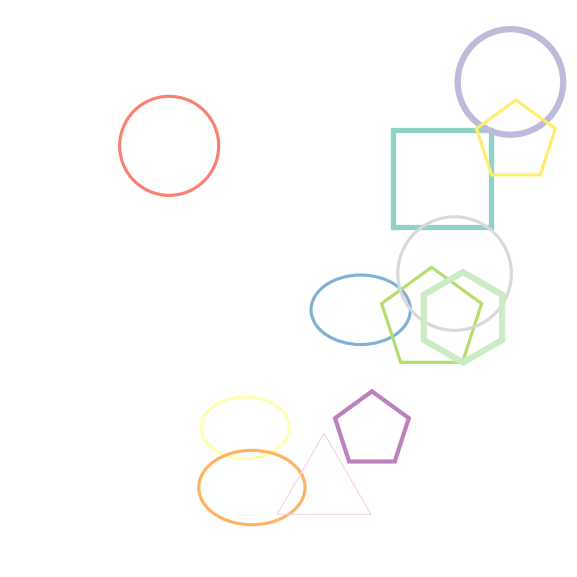[{"shape": "square", "thickness": 2.5, "radius": 0.42, "center": [0.765, 0.69]}, {"shape": "oval", "thickness": 1.5, "radius": 0.38, "center": [0.425, 0.259]}, {"shape": "circle", "thickness": 3, "radius": 0.46, "center": [0.884, 0.857]}, {"shape": "circle", "thickness": 1.5, "radius": 0.43, "center": [0.293, 0.747]}, {"shape": "oval", "thickness": 1.5, "radius": 0.43, "center": [0.625, 0.463]}, {"shape": "oval", "thickness": 1.5, "radius": 0.46, "center": [0.436, 0.155]}, {"shape": "pentagon", "thickness": 1.5, "radius": 0.45, "center": [0.747, 0.445]}, {"shape": "triangle", "thickness": 0.5, "radius": 0.47, "center": [0.561, 0.155]}, {"shape": "circle", "thickness": 1.5, "radius": 0.49, "center": [0.787, 0.525]}, {"shape": "pentagon", "thickness": 2, "radius": 0.34, "center": [0.644, 0.254]}, {"shape": "hexagon", "thickness": 3, "radius": 0.39, "center": [0.802, 0.45]}, {"shape": "pentagon", "thickness": 1.5, "radius": 0.36, "center": [0.893, 0.754]}]